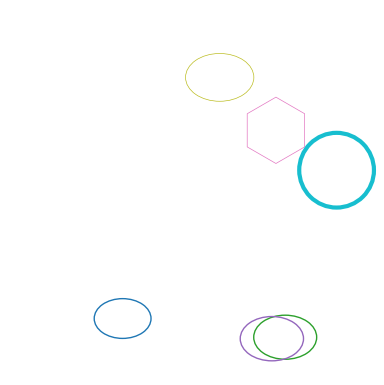[{"shape": "oval", "thickness": 1, "radius": 0.37, "center": [0.318, 0.173]}, {"shape": "oval", "thickness": 1, "radius": 0.41, "center": [0.741, 0.124]}, {"shape": "oval", "thickness": 1, "radius": 0.41, "center": [0.706, 0.12]}, {"shape": "hexagon", "thickness": 0.5, "radius": 0.43, "center": [0.717, 0.661]}, {"shape": "oval", "thickness": 0.5, "radius": 0.44, "center": [0.571, 0.799]}, {"shape": "circle", "thickness": 3, "radius": 0.49, "center": [0.874, 0.558]}]